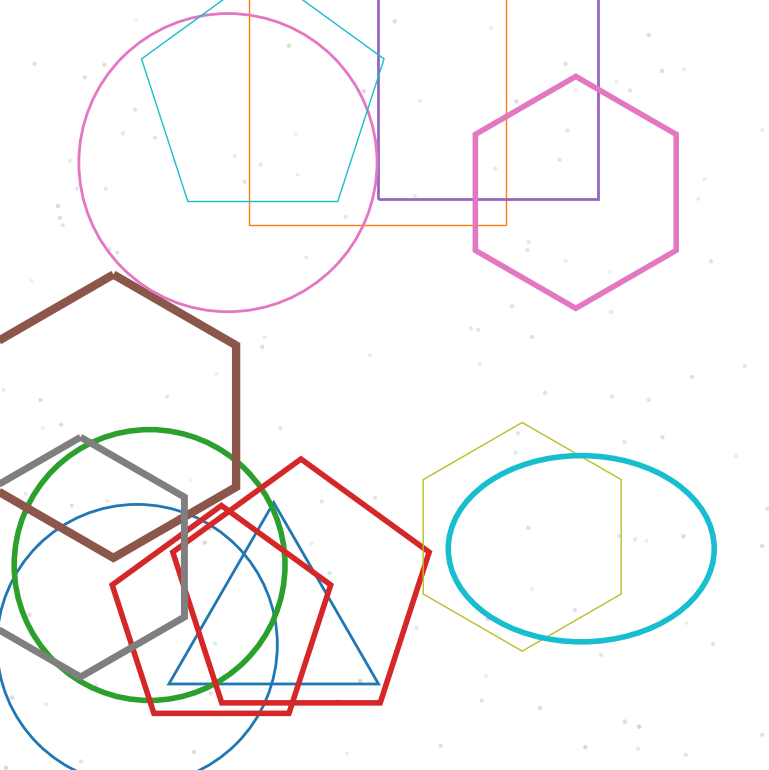[{"shape": "circle", "thickness": 1, "radius": 0.91, "center": [0.178, 0.163]}, {"shape": "triangle", "thickness": 1, "radius": 0.79, "center": [0.355, 0.19]}, {"shape": "square", "thickness": 0.5, "radius": 0.83, "center": [0.49, 0.875]}, {"shape": "circle", "thickness": 2, "radius": 0.88, "center": [0.194, 0.266]}, {"shape": "pentagon", "thickness": 2, "radius": 0.75, "center": [0.288, 0.194]}, {"shape": "pentagon", "thickness": 2, "radius": 0.88, "center": [0.391, 0.229]}, {"shape": "square", "thickness": 1, "radius": 0.71, "center": [0.633, 0.885]}, {"shape": "hexagon", "thickness": 3, "radius": 0.92, "center": [0.147, 0.459]}, {"shape": "circle", "thickness": 1, "radius": 0.97, "center": [0.296, 0.789]}, {"shape": "hexagon", "thickness": 2, "radius": 0.75, "center": [0.748, 0.75]}, {"shape": "hexagon", "thickness": 2.5, "radius": 0.78, "center": [0.105, 0.277]}, {"shape": "hexagon", "thickness": 0.5, "radius": 0.74, "center": [0.678, 0.303]}, {"shape": "pentagon", "thickness": 0.5, "radius": 0.83, "center": [0.341, 0.872]}, {"shape": "oval", "thickness": 2, "radius": 0.86, "center": [0.755, 0.287]}]